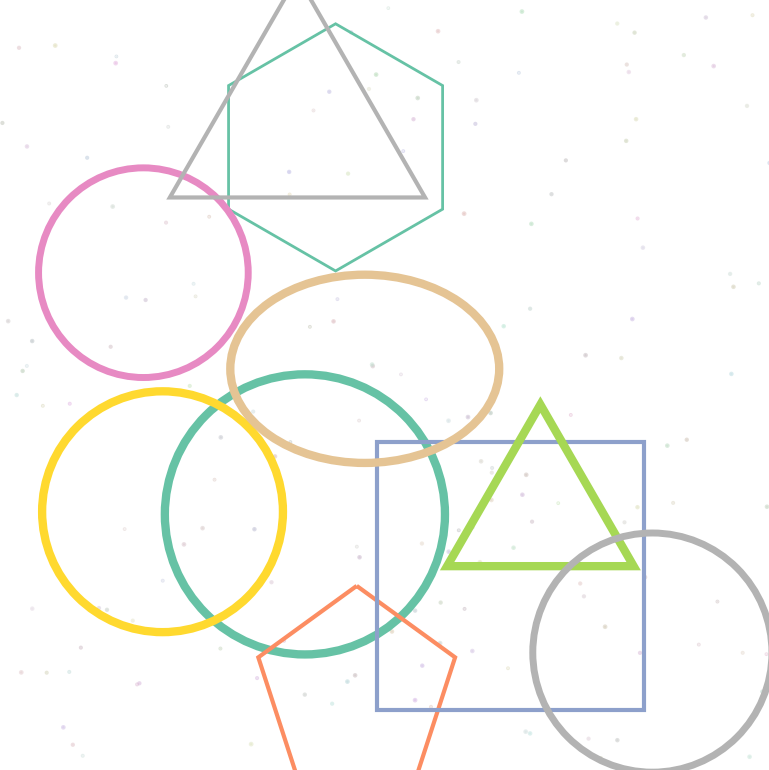[{"shape": "hexagon", "thickness": 1, "radius": 0.8, "center": [0.436, 0.809]}, {"shape": "circle", "thickness": 3, "radius": 0.91, "center": [0.396, 0.332]}, {"shape": "pentagon", "thickness": 1.5, "radius": 0.67, "center": [0.463, 0.105]}, {"shape": "square", "thickness": 1.5, "radius": 0.87, "center": [0.663, 0.252]}, {"shape": "circle", "thickness": 2.5, "radius": 0.68, "center": [0.186, 0.646]}, {"shape": "triangle", "thickness": 3, "radius": 0.7, "center": [0.702, 0.335]}, {"shape": "circle", "thickness": 3, "radius": 0.78, "center": [0.211, 0.335]}, {"shape": "oval", "thickness": 3, "radius": 0.87, "center": [0.474, 0.521]}, {"shape": "triangle", "thickness": 1.5, "radius": 0.96, "center": [0.386, 0.839]}, {"shape": "circle", "thickness": 2.5, "radius": 0.78, "center": [0.847, 0.152]}]